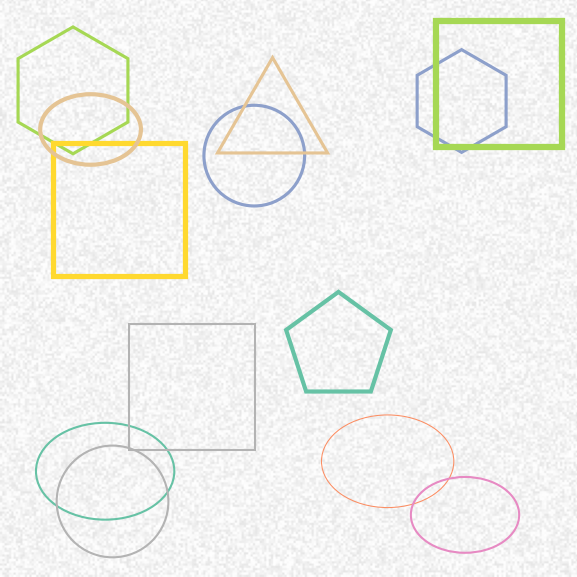[{"shape": "pentagon", "thickness": 2, "radius": 0.48, "center": [0.586, 0.398]}, {"shape": "oval", "thickness": 1, "radius": 0.6, "center": [0.182, 0.183]}, {"shape": "oval", "thickness": 0.5, "radius": 0.57, "center": [0.671, 0.2]}, {"shape": "hexagon", "thickness": 1.5, "radius": 0.44, "center": [0.799, 0.824]}, {"shape": "circle", "thickness": 1.5, "radius": 0.44, "center": [0.44, 0.73]}, {"shape": "oval", "thickness": 1, "radius": 0.47, "center": [0.805, 0.108]}, {"shape": "square", "thickness": 3, "radius": 0.54, "center": [0.865, 0.854]}, {"shape": "hexagon", "thickness": 1.5, "radius": 0.55, "center": [0.126, 0.843]}, {"shape": "square", "thickness": 2.5, "radius": 0.58, "center": [0.206, 0.637]}, {"shape": "triangle", "thickness": 1.5, "radius": 0.55, "center": [0.472, 0.789]}, {"shape": "oval", "thickness": 2, "radius": 0.44, "center": [0.157, 0.775]}, {"shape": "circle", "thickness": 1, "radius": 0.48, "center": [0.195, 0.131]}, {"shape": "square", "thickness": 1, "radius": 0.55, "center": [0.333, 0.329]}]